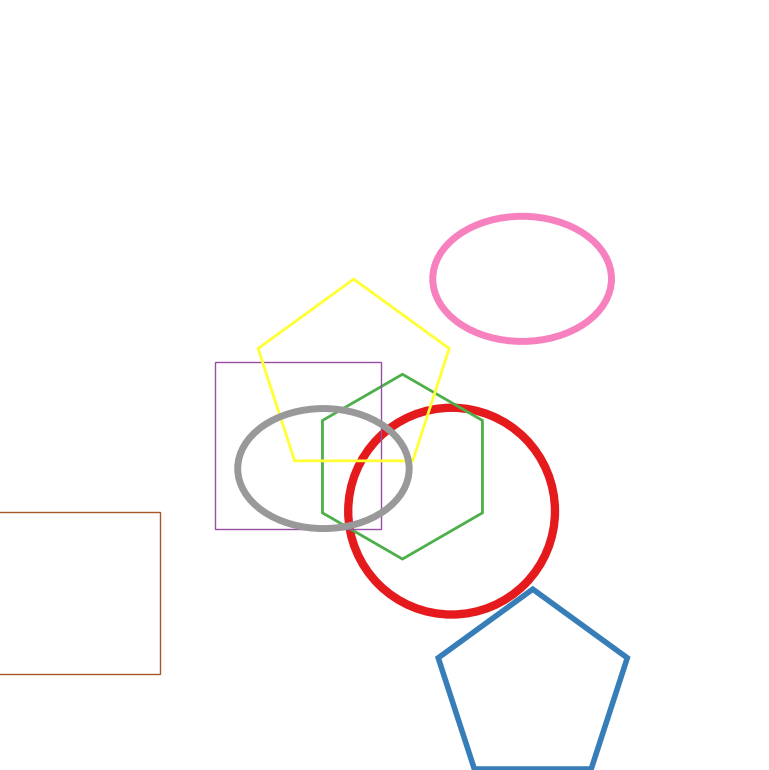[{"shape": "circle", "thickness": 3, "radius": 0.67, "center": [0.587, 0.336]}, {"shape": "pentagon", "thickness": 2, "radius": 0.65, "center": [0.692, 0.106]}, {"shape": "hexagon", "thickness": 1, "radius": 0.6, "center": [0.523, 0.394]}, {"shape": "square", "thickness": 0.5, "radius": 0.54, "center": [0.387, 0.421]}, {"shape": "pentagon", "thickness": 1, "radius": 0.65, "center": [0.459, 0.507]}, {"shape": "square", "thickness": 0.5, "radius": 0.52, "center": [0.102, 0.23]}, {"shape": "oval", "thickness": 2.5, "radius": 0.58, "center": [0.678, 0.638]}, {"shape": "oval", "thickness": 2.5, "radius": 0.56, "center": [0.42, 0.391]}]